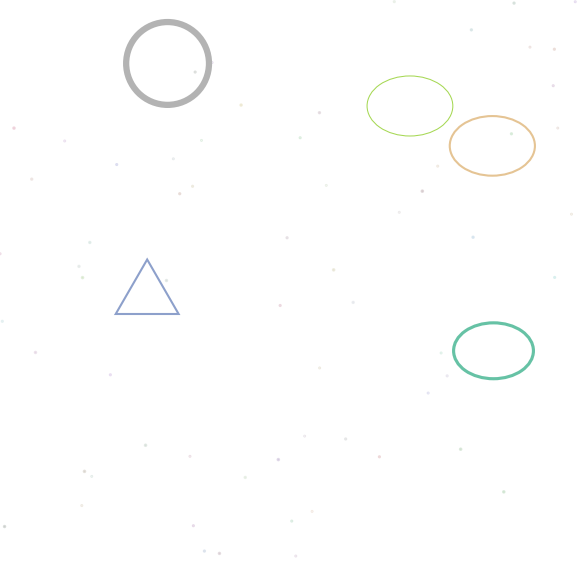[{"shape": "oval", "thickness": 1.5, "radius": 0.35, "center": [0.855, 0.392]}, {"shape": "triangle", "thickness": 1, "radius": 0.31, "center": [0.255, 0.487]}, {"shape": "oval", "thickness": 0.5, "radius": 0.37, "center": [0.71, 0.816]}, {"shape": "oval", "thickness": 1, "radius": 0.37, "center": [0.853, 0.747]}, {"shape": "circle", "thickness": 3, "radius": 0.36, "center": [0.29, 0.889]}]